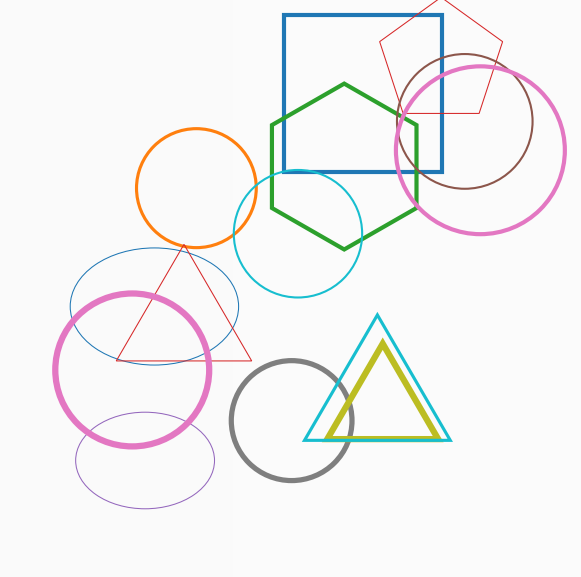[{"shape": "square", "thickness": 2, "radius": 0.68, "center": [0.625, 0.838]}, {"shape": "oval", "thickness": 0.5, "radius": 0.72, "center": [0.266, 0.468]}, {"shape": "circle", "thickness": 1.5, "radius": 0.52, "center": [0.338, 0.673]}, {"shape": "hexagon", "thickness": 2, "radius": 0.72, "center": [0.592, 0.711]}, {"shape": "pentagon", "thickness": 0.5, "radius": 0.56, "center": [0.759, 0.893]}, {"shape": "triangle", "thickness": 0.5, "radius": 0.67, "center": [0.317, 0.441]}, {"shape": "oval", "thickness": 0.5, "radius": 0.6, "center": [0.25, 0.202]}, {"shape": "circle", "thickness": 1, "radius": 0.58, "center": [0.8, 0.789]}, {"shape": "circle", "thickness": 2, "radius": 0.73, "center": [0.826, 0.739]}, {"shape": "circle", "thickness": 3, "radius": 0.66, "center": [0.228, 0.359]}, {"shape": "circle", "thickness": 2.5, "radius": 0.52, "center": [0.502, 0.271]}, {"shape": "triangle", "thickness": 3, "radius": 0.55, "center": [0.658, 0.294]}, {"shape": "circle", "thickness": 1, "radius": 0.55, "center": [0.513, 0.594]}, {"shape": "triangle", "thickness": 1.5, "radius": 0.72, "center": [0.649, 0.309]}]